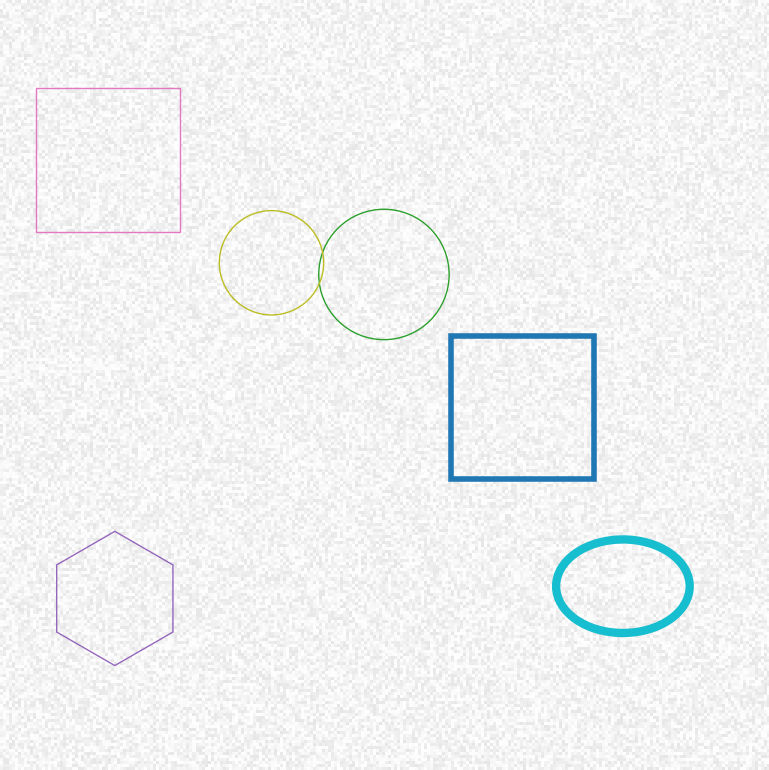[{"shape": "square", "thickness": 2, "radius": 0.46, "center": [0.678, 0.47]}, {"shape": "circle", "thickness": 0.5, "radius": 0.42, "center": [0.499, 0.644]}, {"shape": "hexagon", "thickness": 0.5, "radius": 0.44, "center": [0.149, 0.223]}, {"shape": "square", "thickness": 0.5, "radius": 0.47, "center": [0.14, 0.792]}, {"shape": "circle", "thickness": 0.5, "radius": 0.34, "center": [0.353, 0.659]}, {"shape": "oval", "thickness": 3, "radius": 0.43, "center": [0.809, 0.239]}]